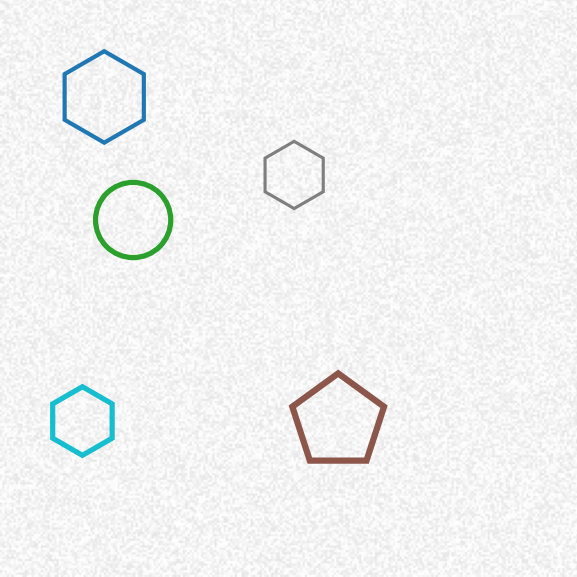[{"shape": "hexagon", "thickness": 2, "radius": 0.4, "center": [0.18, 0.831]}, {"shape": "circle", "thickness": 2.5, "radius": 0.33, "center": [0.231, 0.618]}, {"shape": "pentagon", "thickness": 3, "radius": 0.42, "center": [0.586, 0.269]}, {"shape": "hexagon", "thickness": 1.5, "radius": 0.29, "center": [0.509, 0.696]}, {"shape": "hexagon", "thickness": 2.5, "radius": 0.3, "center": [0.143, 0.27]}]